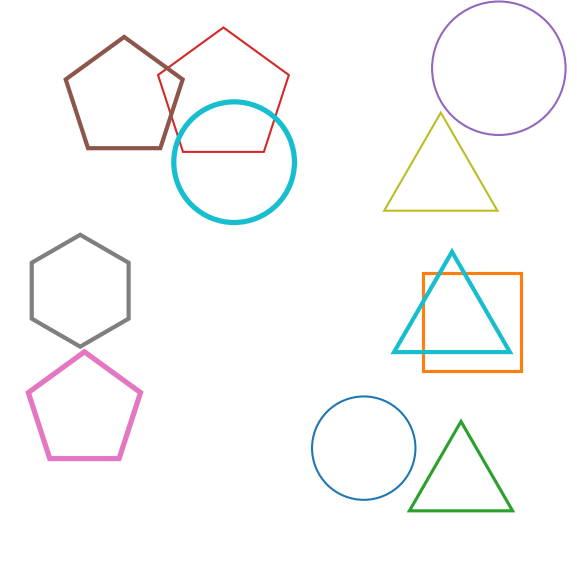[{"shape": "circle", "thickness": 1, "radius": 0.45, "center": [0.63, 0.223]}, {"shape": "square", "thickness": 1.5, "radius": 0.43, "center": [0.818, 0.442]}, {"shape": "triangle", "thickness": 1.5, "radius": 0.52, "center": [0.798, 0.166]}, {"shape": "pentagon", "thickness": 1, "radius": 0.6, "center": [0.387, 0.832]}, {"shape": "circle", "thickness": 1, "radius": 0.58, "center": [0.864, 0.881]}, {"shape": "pentagon", "thickness": 2, "radius": 0.53, "center": [0.215, 0.829]}, {"shape": "pentagon", "thickness": 2.5, "radius": 0.51, "center": [0.146, 0.288]}, {"shape": "hexagon", "thickness": 2, "radius": 0.48, "center": [0.139, 0.496]}, {"shape": "triangle", "thickness": 1, "radius": 0.57, "center": [0.763, 0.691]}, {"shape": "circle", "thickness": 2.5, "radius": 0.52, "center": [0.405, 0.718]}, {"shape": "triangle", "thickness": 2, "radius": 0.58, "center": [0.783, 0.447]}]